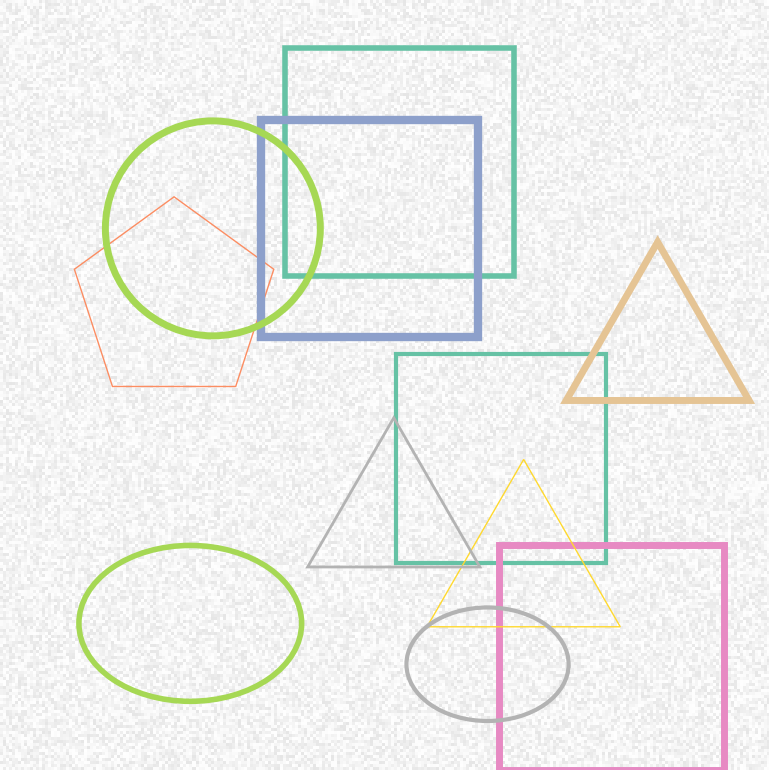[{"shape": "square", "thickness": 1.5, "radius": 0.68, "center": [0.651, 0.404]}, {"shape": "square", "thickness": 2, "radius": 0.74, "center": [0.518, 0.79]}, {"shape": "pentagon", "thickness": 0.5, "radius": 0.68, "center": [0.226, 0.608]}, {"shape": "square", "thickness": 3, "radius": 0.7, "center": [0.48, 0.703]}, {"shape": "square", "thickness": 2.5, "radius": 0.73, "center": [0.795, 0.146]}, {"shape": "circle", "thickness": 2.5, "radius": 0.7, "center": [0.276, 0.703]}, {"shape": "oval", "thickness": 2, "radius": 0.72, "center": [0.247, 0.19]}, {"shape": "triangle", "thickness": 0.5, "radius": 0.72, "center": [0.68, 0.258]}, {"shape": "triangle", "thickness": 2.5, "radius": 0.69, "center": [0.854, 0.548]}, {"shape": "triangle", "thickness": 1, "radius": 0.65, "center": [0.511, 0.328]}, {"shape": "oval", "thickness": 1.5, "radius": 0.53, "center": [0.633, 0.137]}]